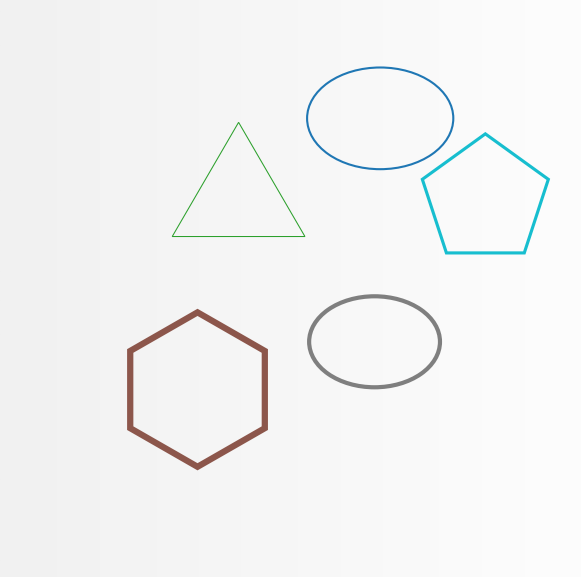[{"shape": "oval", "thickness": 1, "radius": 0.63, "center": [0.654, 0.794]}, {"shape": "triangle", "thickness": 0.5, "radius": 0.66, "center": [0.41, 0.655]}, {"shape": "hexagon", "thickness": 3, "radius": 0.67, "center": [0.34, 0.325]}, {"shape": "oval", "thickness": 2, "radius": 0.56, "center": [0.644, 0.407]}, {"shape": "pentagon", "thickness": 1.5, "radius": 0.57, "center": [0.835, 0.653]}]